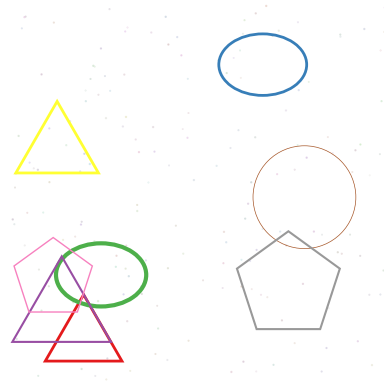[{"shape": "triangle", "thickness": 2, "radius": 0.58, "center": [0.217, 0.12]}, {"shape": "oval", "thickness": 2, "radius": 0.57, "center": [0.682, 0.832]}, {"shape": "oval", "thickness": 3, "radius": 0.59, "center": [0.263, 0.286]}, {"shape": "triangle", "thickness": 1.5, "radius": 0.74, "center": [0.16, 0.186]}, {"shape": "triangle", "thickness": 2, "radius": 0.62, "center": [0.148, 0.613]}, {"shape": "circle", "thickness": 0.5, "radius": 0.67, "center": [0.791, 0.488]}, {"shape": "pentagon", "thickness": 1, "radius": 0.53, "center": [0.138, 0.276]}, {"shape": "pentagon", "thickness": 1.5, "radius": 0.7, "center": [0.749, 0.259]}]